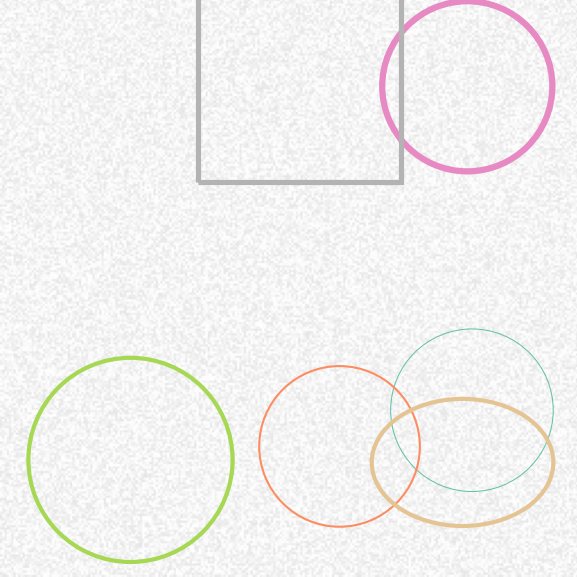[{"shape": "circle", "thickness": 0.5, "radius": 0.7, "center": [0.817, 0.289]}, {"shape": "circle", "thickness": 1, "radius": 0.7, "center": [0.588, 0.226]}, {"shape": "circle", "thickness": 3, "radius": 0.74, "center": [0.809, 0.85]}, {"shape": "circle", "thickness": 2, "radius": 0.88, "center": [0.226, 0.203]}, {"shape": "oval", "thickness": 2, "radius": 0.79, "center": [0.801, 0.198]}, {"shape": "square", "thickness": 2.5, "radius": 0.88, "center": [0.519, 0.858]}]